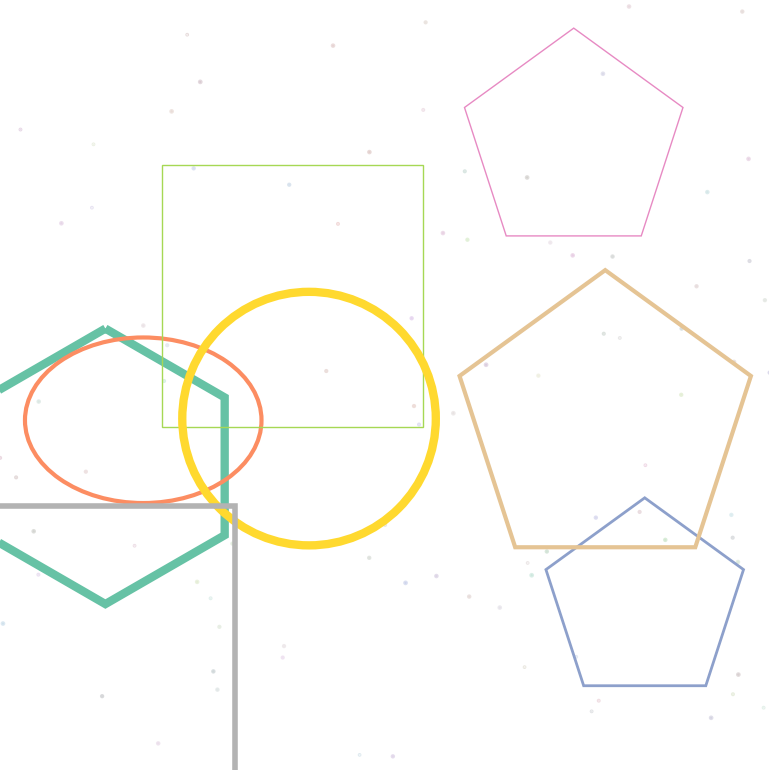[{"shape": "hexagon", "thickness": 3, "radius": 0.89, "center": [0.137, 0.394]}, {"shape": "oval", "thickness": 1.5, "radius": 0.77, "center": [0.186, 0.454]}, {"shape": "pentagon", "thickness": 1, "radius": 0.67, "center": [0.837, 0.219]}, {"shape": "pentagon", "thickness": 0.5, "radius": 0.75, "center": [0.745, 0.814]}, {"shape": "square", "thickness": 0.5, "radius": 0.85, "center": [0.38, 0.616]}, {"shape": "circle", "thickness": 3, "radius": 0.82, "center": [0.401, 0.456]}, {"shape": "pentagon", "thickness": 1.5, "radius": 0.99, "center": [0.786, 0.45]}, {"shape": "square", "thickness": 2, "radius": 0.93, "center": [0.12, 0.158]}]